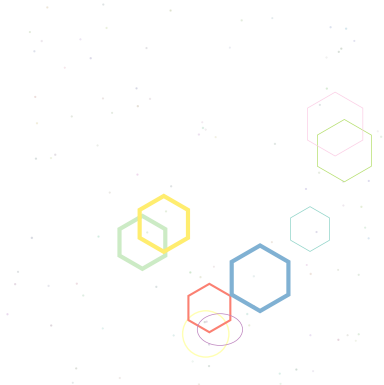[{"shape": "hexagon", "thickness": 0.5, "radius": 0.29, "center": [0.805, 0.405]}, {"shape": "circle", "thickness": 1, "radius": 0.3, "center": [0.534, 0.133]}, {"shape": "hexagon", "thickness": 1.5, "radius": 0.31, "center": [0.544, 0.2]}, {"shape": "hexagon", "thickness": 3, "radius": 0.43, "center": [0.675, 0.277]}, {"shape": "hexagon", "thickness": 0.5, "radius": 0.4, "center": [0.894, 0.609]}, {"shape": "hexagon", "thickness": 0.5, "radius": 0.41, "center": [0.871, 0.678]}, {"shape": "oval", "thickness": 0.5, "radius": 0.29, "center": [0.571, 0.144]}, {"shape": "hexagon", "thickness": 3, "radius": 0.34, "center": [0.37, 0.37]}, {"shape": "hexagon", "thickness": 3, "radius": 0.36, "center": [0.425, 0.418]}]